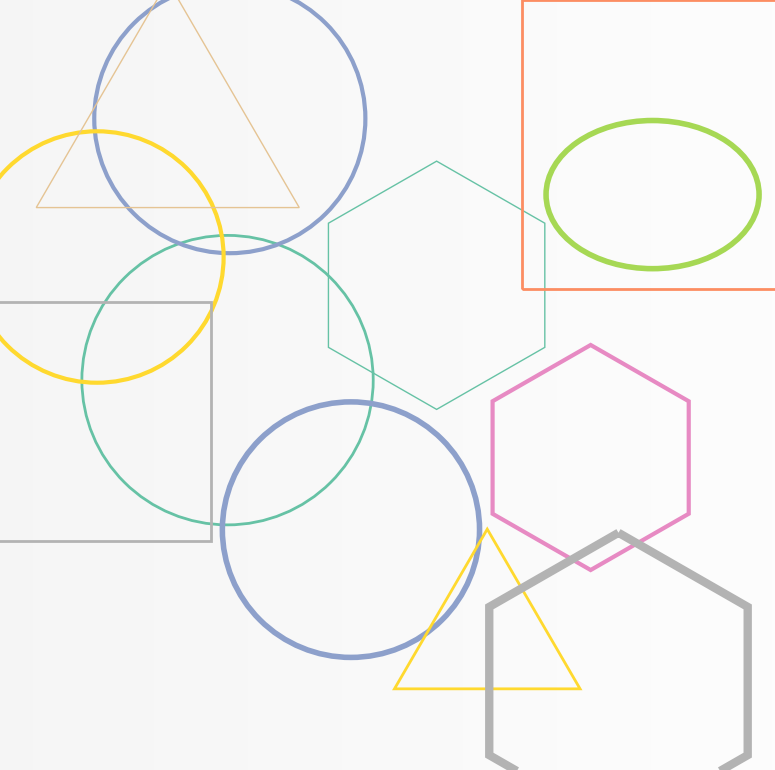[{"shape": "circle", "thickness": 1, "radius": 0.94, "center": [0.294, 0.506]}, {"shape": "hexagon", "thickness": 0.5, "radius": 0.81, "center": [0.563, 0.63]}, {"shape": "square", "thickness": 1, "radius": 0.94, "center": [0.861, 0.813]}, {"shape": "circle", "thickness": 2, "radius": 0.83, "center": [0.453, 0.312]}, {"shape": "circle", "thickness": 1.5, "radius": 0.87, "center": [0.297, 0.846]}, {"shape": "hexagon", "thickness": 1.5, "radius": 0.73, "center": [0.762, 0.406]}, {"shape": "oval", "thickness": 2, "radius": 0.69, "center": [0.842, 0.747]}, {"shape": "circle", "thickness": 1.5, "radius": 0.82, "center": [0.125, 0.666]}, {"shape": "triangle", "thickness": 1, "radius": 0.69, "center": [0.629, 0.175]}, {"shape": "triangle", "thickness": 0.5, "radius": 0.98, "center": [0.216, 0.828]}, {"shape": "hexagon", "thickness": 3, "radius": 0.96, "center": [0.798, 0.116]}, {"shape": "square", "thickness": 1, "radius": 0.77, "center": [0.117, 0.453]}]